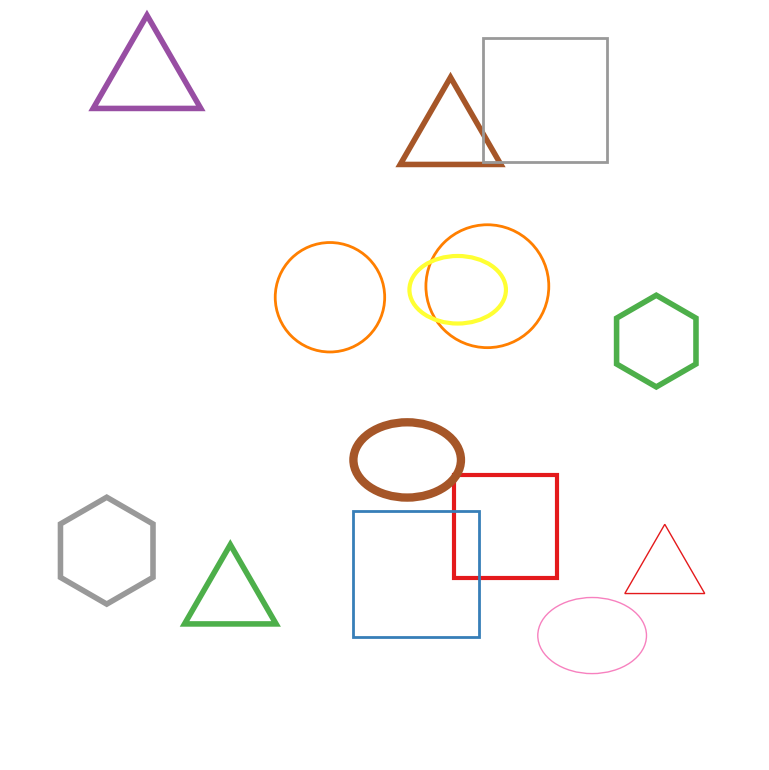[{"shape": "triangle", "thickness": 0.5, "radius": 0.3, "center": [0.863, 0.259]}, {"shape": "square", "thickness": 1.5, "radius": 0.34, "center": [0.656, 0.316]}, {"shape": "square", "thickness": 1, "radius": 0.41, "center": [0.541, 0.255]}, {"shape": "triangle", "thickness": 2, "radius": 0.34, "center": [0.299, 0.224]}, {"shape": "hexagon", "thickness": 2, "radius": 0.3, "center": [0.852, 0.557]}, {"shape": "triangle", "thickness": 2, "radius": 0.4, "center": [0.191, 0.9]}, {"shape": "circle", "thickness": 1, "radius": 0.36, "center": [0.429, 0.614]}, {"shape": "circle", "thickness": 1, "radius": 0.4, "center": [0.633, 0.628]}, {"shape": "oval", "thickness": 1.5, "radius": 0.31, "center": [0.594, 0.624]}, {"shape": "oval", "thickness": 3, "radius": 0.35, "center": [0.529, 0.403]}, {"shape": "triangle", "thickness": 2, "radius": 0.38, "center": [0.585, 0.824]}, {"shape": "oval", "thickness": 0.5, "radius": 0.35, "center": [0.769, 0.175]}, {"shape": "hexagon", "thickness": 2, "radius": 0.35, "center": [0.139, 0.285]}, {"shape": "square", "thickness": 1, "radius": 0.4, "center": [0.708, 0.87]}]